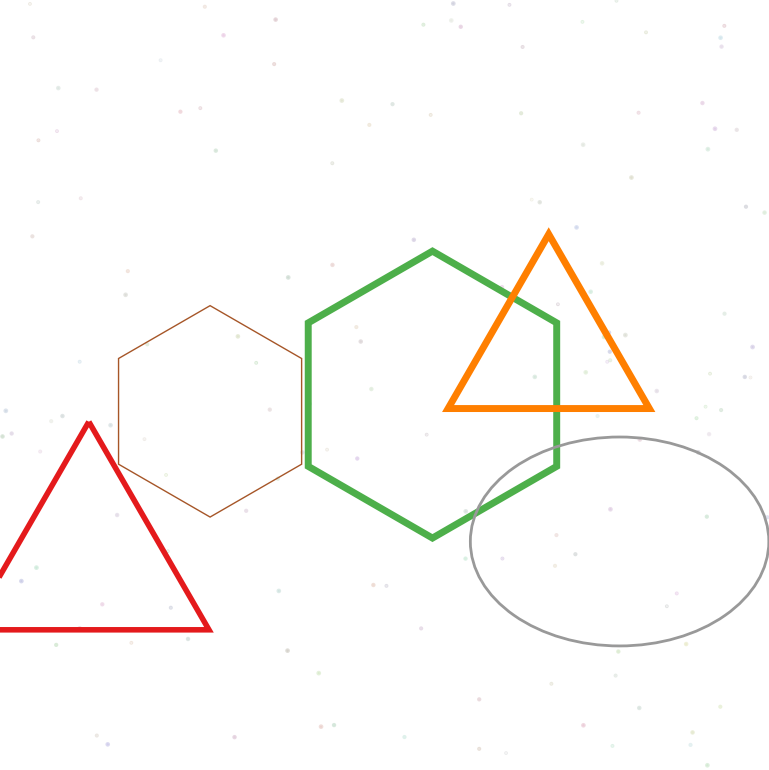[{"shape": "triangle", "thickness": 2, "radius": 0.9, "center": [0.115, 0.272]}, {"shape": "hexagon", "thickness": 2.5, "radius": 0.93, "center": [0.562, 0.488]}, {"shape": "triangle", "thickness": 2.5, "radius": 0.75, "center": [0.713, 0.545]}, {"shape": "hexagon", "thickness": 0.5, "radius": 0.69, "center": [0.273, 0.466]}, {"shape": "oval", "thickness": 1, "radius": 0.97, "center": [0.805, 0.297]}]